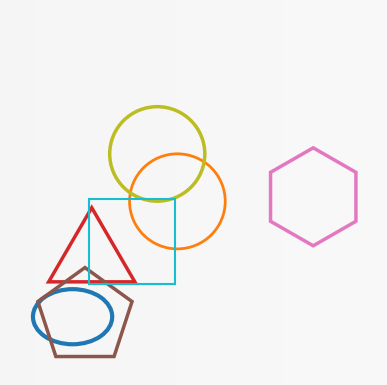[{"shape": "oval", "thickness": 3, "radius": 0.51, "center": [0.187, 0.177]}, {"shape": "circle", "thickness": 2, "radius": 0.62, "center": [0.458, 0.477]}, {"shape": "triangle", "thickness": 2.5, "radius": 0.64, "center": [0.237, 0.332]}, {"shape": "pentagon", "thickness": 2.5, "radius": 0.64, "center": [0.219, 0.177]}, {"shape": "hexagon", "thickness": 2.5, "radius": 0.64, "center": [0.808, 0.489]}, {"shape": "circle", "thickness": 2.5, "radius": 0.61, "center": [0.406, 0.6]}, {"shape": "square", "thickness": 1.5, "radius": 0.55, "center": [0.341, 0.372]}]